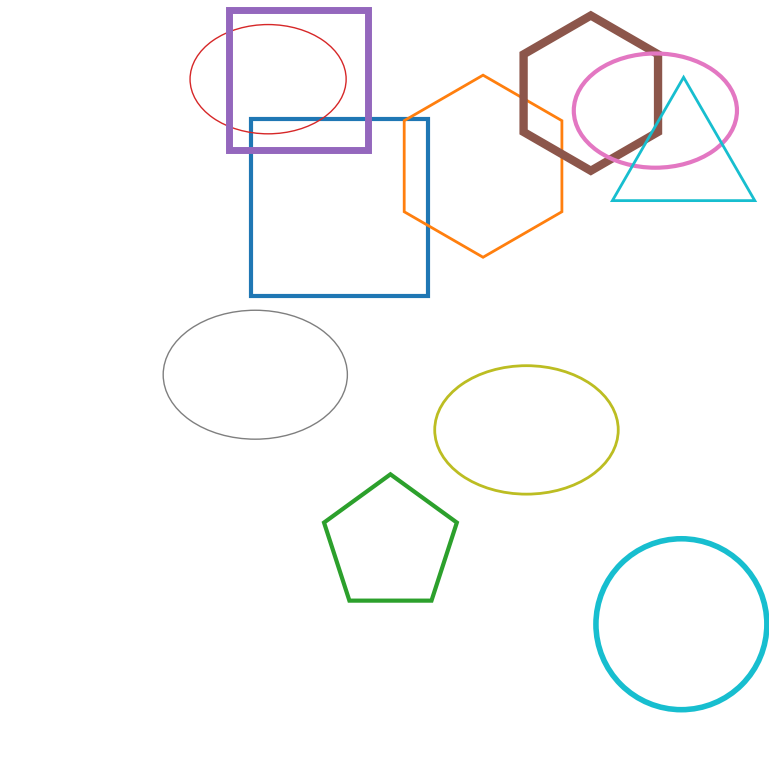[{"shape": "square", "thickness": 1.5, "radius": 0.57, "center": [0.441, 0.73]}, {"shape": "hexagon", "thickness": 1, "radius": 0.59, "center": [0.627, 0.784]}, {"shape": "pentagon", "thickness": 1.5, "radius": 0.45, "center": [0.507, 0.293]}, {"shape": "oval", "thickness": 0.5, "radius": 0.51, "center": [0.348, 0.897]}, {"shape": "square", "thickness": 2.5, "radius": 0.45, "center": [0.388, 0.896]}, {"shape": "hexagon", "thickness": 3, "radius": 0.5, "center": [0.767, 0.879]}, {"shape": "oval", "thickness": 1.5, "radius": 0.53, "center": [0.851, 0.856]}, {"shape": "oval", "thickness": 0.5, "radius": 0.6, "center": [0.332, 0.513]}, {"shape": "oval", "thickness": 1, "radius": 0.6, "center": [0.684, 0.442]}, {"shape": "triangle", "thickness": 1, "radius": 0.53, "center": [0.888, 0.793]}, {"shape": "circle", "thickness": 2, "radius": 0.55, "center": [0.885, 0.189]}]